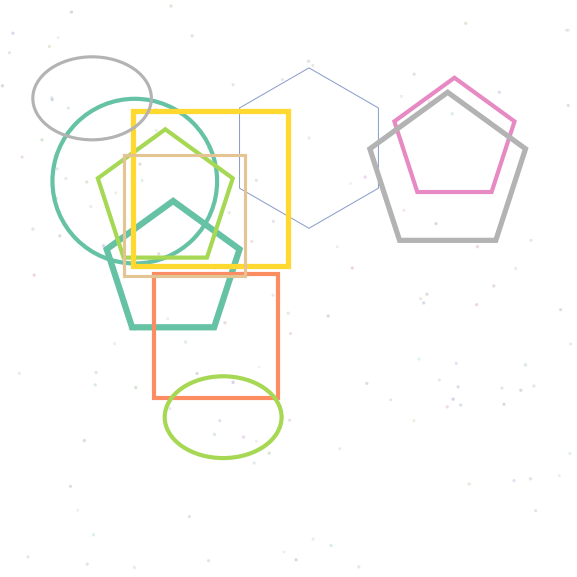[{"shape": "pentagon", "thickness": 3, "radius": 0.6, "center": [0.3, 0.53]}, {"shape": "circle", "thickness": 2, "radius": 0.71, "center": [0.233, 0.685]}, {"shape": "square", "thickness": 2, "radius": 0.54, "center": [0.374, 0.417]}, {"shape": "hexagon", "thickness": 0.5, "radius": 0.69, "center": [0.535, 0.743]}, {"shape": "pentagon", "thickness": 2, "radius": 0.55, "center": [0.787, 0.755]}, {"shape": "oval", "thickness": 2, "radius": 0.51, "center": [0.386, 0.277]}, {"shape": "pentagon", "thickness": 2, "radius": 0.61, "center": [0.286, 0.652]}, {"shape": "square", "thickness": 2.5, "radius": 0.67, "center": [0.364, 0.673]}, {"shape": "square", "thickness": 1.5, "radius": 0.52, "center": [0.32, 0.627]}, {"shape": "pentagon", "thickness": 2.5, "radius": 0.71, "center": [0.775, 0.698]}, {"shape": "oval", "thickness": 1.5, "radius": 0.51, "center": [0.159, 0.829]}]